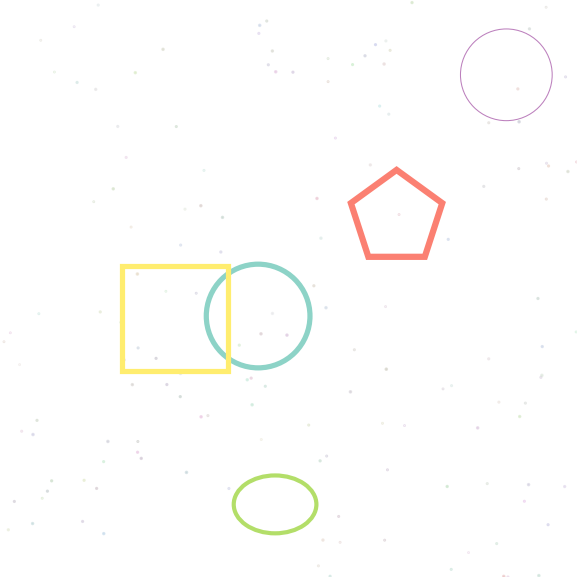[{"shape": "circle", "thickness": 2.5, "radius": 0.45, "center": [0.447, 0.452]}, {"shape": "pentagon", "thickness": 3, "radius": 0.42, "center": [0.687, 0.622]}, {"shape": "oval", "thickness": 2, "radius": 0.36, "center": [0.476, 0.126]}, {"shape": "circle", "thickness": 0.5, "radius": 0.4, "center": [0.877, 0.87]}, {"shape": "square", "thickness": 2.5, "radius": 0.46, "center": [0.303, 0.448]}]